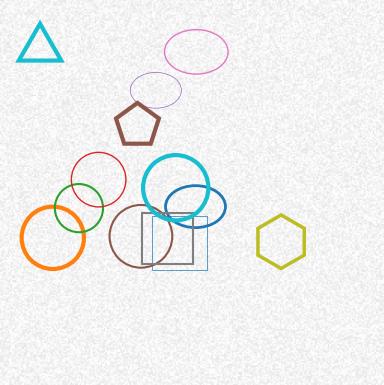[{"shape": "square", "thickness": 0.5, "radius": 0.36, "center": [0.466, 0.369]}, {"shape": "oval", "thickness": 2, "radius": 0.39, "center": [0.508, 0.463]}, {"shape": "circle", "thickness": 3, "radius": 0.4, "center": [0.137, 0.382]}, {"shape": "circle", "thickness": 1.5, "radius": 0.31, "center": [0.205, 0.459]}, {"shape": "circle", "thickness": 1, "radius": 0.35, "center": [0.256, 0.533]}, {"shape": "oval", "thickness": 0.5, "radius": 0.33, "center": [0.405, 0.765]}, {"shape": "circle", "thickness": 1.5, "radius": 0.41, "center": [0.366, 0.386]}, {"shape": "pentagon", "thickness": 3, "radius": 0.29, "center": [0.357, 0.674]}, {"shape": "oval", "thickness": 1, "radius": 0.41, "center": [0.51, 0.865]}, {"shape": "square", "thickness": 1.5, "radius": 0.33, "center": [0.435, 0.38]}, {"shape": "hexagon", "thickness": 2.5, "radius": 0.35, "center": [0.73, 0.372]}, {"shape": "triangle", "thickness": 3, "radius": 0.32, "center": [0.104, 0.875]}, {"shape": "circle", "thickness": 3, "radius": 0.42, "center": [0.456, 0.512]}]